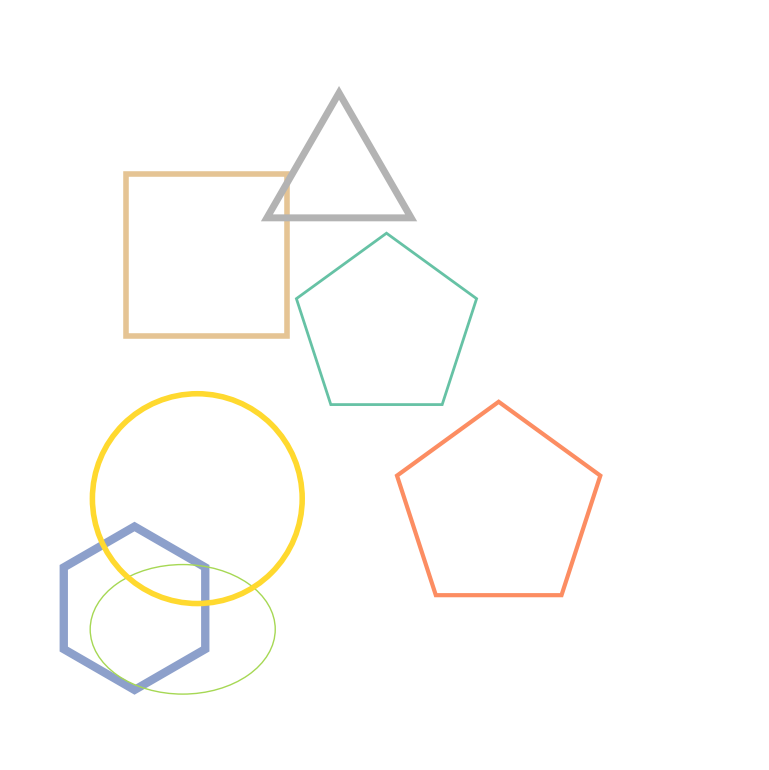[{"shape": "pentagon", "thickness": 1, "radius": 0.62, "center": [0.502, 0.574]}, {"shape": "pentagon", "thickness": 1.5, "radius": 0.69, "center": [0.648, 0.339]}, {"shape": "hexagon", "thickness": 3, "radius": 0.53, "center": [0.175, 0.21]}, {"shape": "oval", "thickness": 0.5, "radius": 0.6, "center": [0.237, 0.183]}, {"shape": "circle", "thickness": 2, "radius": 0.68, "center": [0.256, 0.352]}, {"shape": "square", "thickness": 2, "radius": 0.52, "center": [0.268, 0.669]}, {"shape": "triangle", "thickness": 2.5, "radius": 0.54, "center": [0.44, 0.771]}]